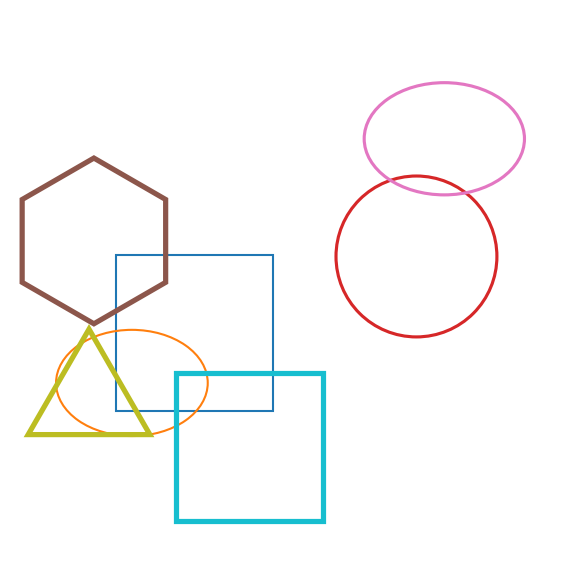[{"shape": "square", "thickness": 1, "radius": 0.68, "center": [0.336, 0.423]}, {"shape": "oval", "thickness": 1, "radius": 0.66, "center": [0.228, 0.336]}, {"shape": "circle", "thickness": 1.5, "radius": 0.7, "center": [0.721, 0.555]}, {"shape": "hexagon", "thickness": 2.5, "radius": 0.72, "center": [0.163, 0.582]}, {"shape": "oval", "thickness": 1.5, "radius": 0.69, "center": [0.769, 0.759]}, {"shape": "triangle", "thickness": 2.5, "radius": 0.61, "center": [0.154, 0.307]}, {"shape": "square", "thickness": 2.5, "radius": 0.64, "center": [0.432, 0.225]}]